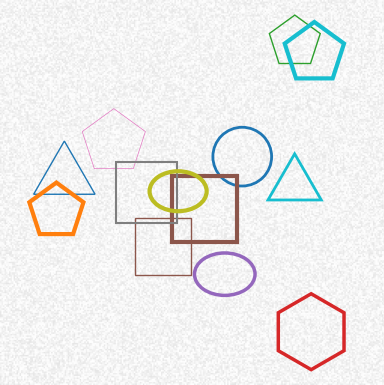[{"shape": "triangle", "thickness": 1, "radius": 0.46, "center": [0.167, 0.541]}, {"shape": "circle", "thickness": 2, "radius": 0.38, "center": [0.629, 0.593]}, {"shape": "pentagon", "thickness": 3, "radius": 0.37, "center": [0.146, 0.452]}, {"shape": "pentagon", "thickness": 1, "radius": 0.35, "center": [0.766, 0.891]}, {"shape": "hexagon", "thickness": 2.5, "radius": 0.49, "center": [0.808, 0.138]}, {"shape": "oval", "thickness": 2.5, "radius": 0.39, "center": [0.584, 0.288]}, {"shape": "square", "thickness": 3, "radius": 0.42, "center": [0.531, 0.457]}, {"shape": "square", "thickness": 1, "radius": 0.37, "center": [0.423, 0.36]}, {"shape": "pentagon", "thickness": 0.5, "radius": 0.43, "center": [0.296, 0.632]}, {"shape": "square", "thickness": 1.5, "radius": 0.4, "center": [0.381, 0.501]}, {"shape": "oval", "thickness": 3, "radius": 0.37, "center": [0.463, 0.503]}, {"shape": "triangle", "thickness": 2, "radius": 0.4, "center": [0.765, 0.521]}, {"shape": "pentagon", "thickness": 3, "radius": 0.4, "center": [0.817, 0.862]}]